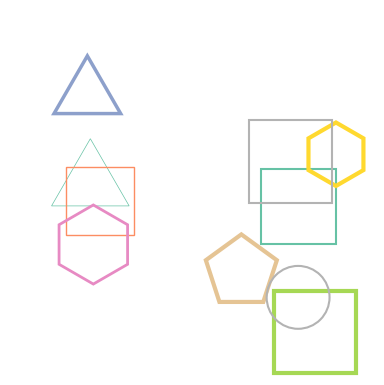[{"shape": "triangle", "thickness": 0.5, "radius": 0.58, "center": [0.235, 0.523]}, {"shape": "square", "thickness": 1.5, "radius": 0.48, "center": [0.775, 0.464]}, {"shape": "square", "thickness": 1, "radius": 0.44, "center": [0.26, 0.477]}, {"shape": "triangle", "thickness": 2.5, "radius": 0.5, "center": [0.227, 0.755]}, {"shape": "hexagon", "thickness": 2, "radius": 0.51, "center": [0.242, 0.365]}, {"shape": "square", "thickness": 3, "radius": 0.53, "center": [0.819, 0.138]}, {"shape": "hexagon", "thickness": 3, "radius": 0.41, "center": [0.873, 0.599]}, {"shape": "pentagon", "thickness": 3, "radius": 0.48, "center": [0.627, 0.294]}, {"shape": "square", "thickness": 1.5, "radius": 0.54, "center": [0.755, 0.581]}, {"shape": "circle", "thickness": 1.5, "radius": 0.41, "center": [0.774, 0.228]}]